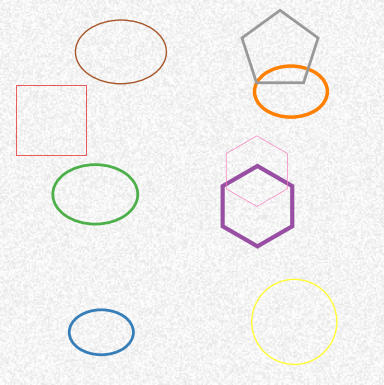[{"shape": "square", "thickness": 0.5, "radius": 0.45, "center": [0.132, 0.688]}, {"shape": "oval", "thickness": 2, "radius": 0.42, "center": [0.263, 0.137]}, {"shape": "oval", "thickness": 2, "radius": 0.55, "center": [0.247, 0.495]}, {"shape": "hexagon", "thickness": 3, "radius": 0.52, "center": [0.669, 0.464]}, {"shape": "oval", "thickness": 2.5, "radius": 0.47, "center": [0.756, 0.762]}, {"shape": "circle", "thickness": 1, "radius": 0.55, "center": [0.764, 0.164]}, {"shape": "oval", "thickness": 1, "radius": 0.59, "center": [0.314, 0.865]}, {"shape": "hexagon", "thickness": 0.5, "radius": 0.46, "center": [0.667, 0.555]}, {"shape": "pentagon", "thickness": 2, "radius": 0.52, "center": [0.727, 0.869]}]